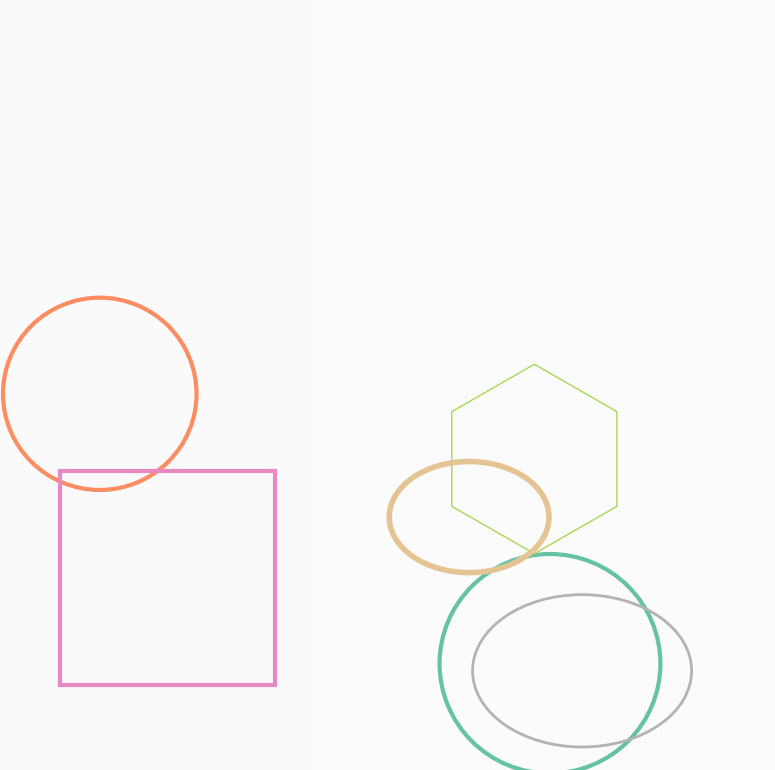[{"shape": "circle", "thickness": 1.5, "radius": 0.71, "center": [0.71, 0.138]}, {"shape": "circle", "thickness": 1.5, "radius": 0.62, "center": [0.129, 0.489]}, {"shape": "square", "thickness": 1.5, "radius": 0.7, "center": [0.216, 0.249]}, {"shape": "hexagon", "thickness": 0.5, "radius": 0.62, "center": [0.689, 0.404]}, {"shape": "oval", "thickness": 2, "radius": 0.52, "center": [0.605, 0.328]}, {"shape": "oval", "thickness": 1, "radius": 0.71, "center": [0.751, 0.129]}]